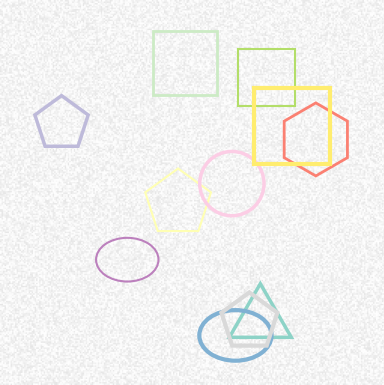[{"shape": "triangle", "thickness": 2.5, "radius": 0.46, "center": [0.676, 0.17]}, {"shape": "pentagon", "thickness": 1.5, "radius": 0.45, "center": [0.463, 0.473]}, {"shape": "pentagon", "thickness": 2.5, "radius": 0.36, "center": [0.16, 0.679]}, {"shape": "hexagon", "thickness": 2, "radius": 0.47, "center": [0.82, 0.638]}, {"shape": "oval", "thickness": 3, "radius": 0.47, "center": [0.612, 0.129]}, {"shape": "square", "thickness": 1.5, "radius": 0.37, "center": [0.693, 0.799]}, {"shape": "circle", "thickness": 2.5, "radius": 0.42, "center": [0.602, 0.523]}, {"shape": "pentagon", "thickness": 3, "radius": 0.38, "center": [0.648, 0.164]}, {"shape": "oval", "thickness": 1.5, "radius": 0.41, "center": [0.331, 0.326]}, {"shape": "square", "thickness": 2, "radius": 0.42, "center": [0.481, 0.835]}, {"shape": "square", "thickness": 3, "radius": 0.49, "center": [0.759, 0.673]}]